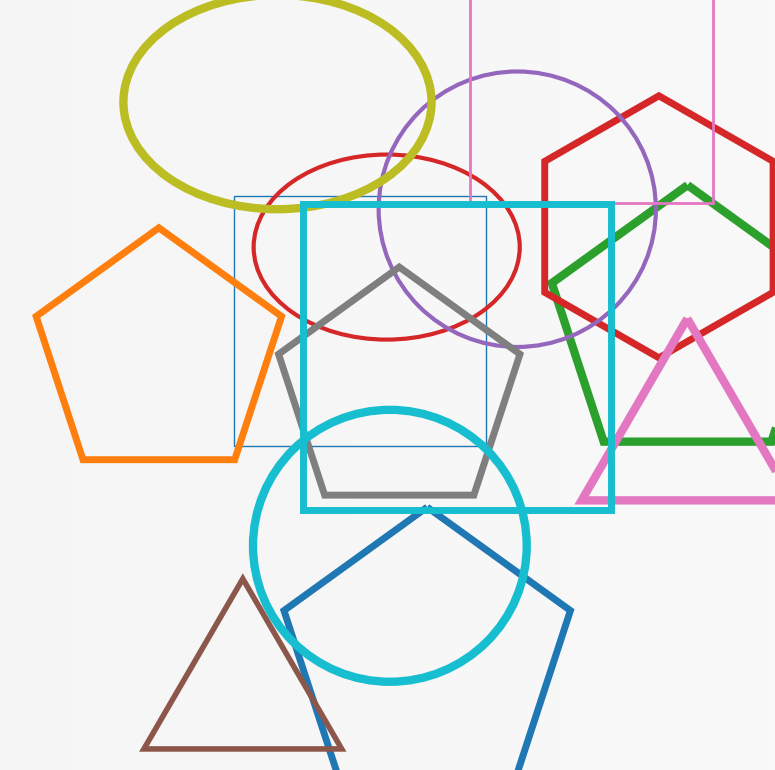[{"shape": "pentagon", "thickness": 2.5, "radius": 0.97, "center": [0.551, 0.147]}, {"shape": "square", "thickness": 0.5, "radius": 0.81, "center": [0.465, 0.583]}, {"shape": "pentagon", "thickness": 2.5, "radius": 0.83, "center": [0.205, 0.538]}, {"shape": "pentagon", "thickness": 3, "radius": 0.92, "center": [0.887, 0.575]}, {"shape": "hexagon", "thickness": 2.5, "radius": 0.85, "center": [0.85, 0.705]}, {"shape": "oval", "thickness": 1.5, "radius": 0.86, "center": [0.499, 0.679]}, {"shape": "circle", "thickness": 1.5, "radius": 0.89, "center": [0.667, 0.728]}, {"shape": "triangle", "thickness": 2, "radius": 0.74, "center": [0.313, 0.101]}, {"shape": "square", "thickness": 1, "radius": 0.78, "center": [0.763, 0.893]}, {"shape": "triangle", "thickness": 3, "radius": 0.79, "center": [0.887, 0.429]}, {"shape": "pentagon", "thickness": 2.5, "radius": 0.82, "center": [0.515, 0.489]}, {"shape": "oval", "thickness": 3, "radius": 0.99, "center": [0.358, 0.867]}, {"shape": "circle", "thickness": 3, "radius": 0.88, "center": [0.503, 0.291]}, {"shape": "square", "thickness": 2.5, "radius": 0.99, "center": [0.59, 0.536]}]